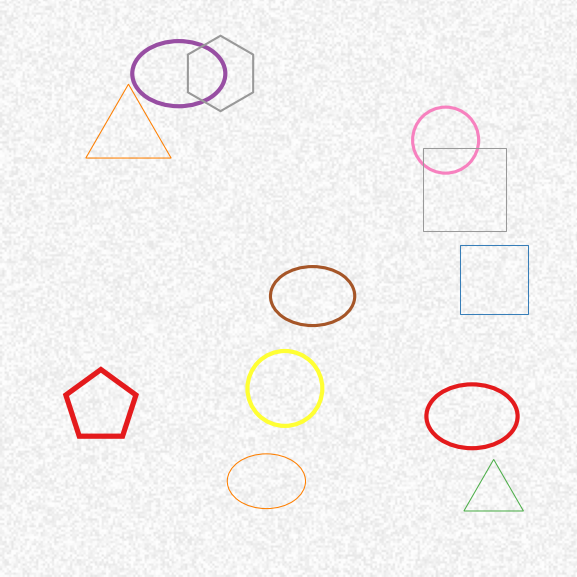[{"shape": "oval", "thickness": 2, "radius": 0.39, "center": [0.817, 0.278]}, {"shape": "pentagon", "thickness": 2.5, "radius": 0.32, "center": [0.175, 0.295]}, {"shape": "square", "thickness": 0.5, "radius": 0.3, "center": [0.855, 0.515]}, {"shape": "triangle", "thickness": 0.5, "radius": 0.3, "center": [0.855, 0.144]}, {"shape": "oval", "thickness": 2, "radius": 0.4, "center": [0.31, 0.872]}, {"shape": "oval", "thickness": 0.5, "radius": 0.34, "center": [0.461, 0.166]}, {"shape": "triangle", "thickness": 0.5, "radius": 0.43, "center": [0.222, 0.768]}, {"shape": "circle", "thickness": 2, "radius": 0.32, "center": [0.493, 0.326]}, {"shape": "oval", "thickness": 1.5, "radius": 0.36, "center": [0.541, 0.486]}, {"shape": "circle", "thickness": 1.5, "radius": 0.29, "center": [0.772, 0.756]}, {"shape": "hexagon", "thickness": 1, "radius": 0.33, "center": [0.382, 0.872]}, {"shape": "square", "thickness": 0.5, "radius": 0.36, "center": [0.805, 0.672]}]